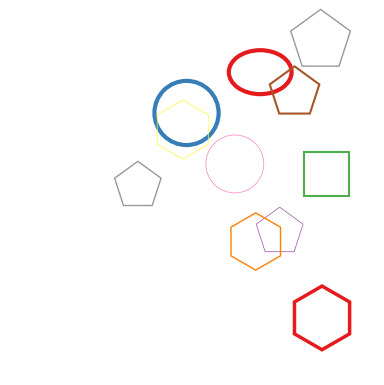[{"shape": "hexagon", "thickness": 2.5, "radius": 0.41, "center": [0.836, 0.174]}, {"shape": "oval", "thickness": 3, "radius": 0.41, "center": [0.676, 0.813]}, {"shape": "circle", "thickness": 3, "radius": 0.42, "center": [0.484, 0.707]}, {"shape": "square", "thickness": 1.5, "radius": 0.29, "center": [0.848, 0.549]}, {"shape": "pentagon", "thickness": 0.5, "radius": 0.32, "center": [0.726, 0.398]}, {"shape": "hexagon", "thickness": 1, "radius": 0.37, "center": [0.664, 0.373]}, {"shape": "hexagon", "thickness": 0.5, "radius": 0.38, "center": [0.475, 0.663]}, {"shape": "pentagon", "thickness": 1.5, "radius": 0.34, "center": [0.765, 0.76]}, {"shape": "circle", "thickness": 0.5, "radius": 0.38, "center": [0.61, 0.574]}, {"shape": "pentagon", "thickness": 1, "radius": 0.41, "center": [0.833, 0.894]}, {"shape": "pentagon", "thickness": 1, "radius": 0.32, "center": [0.358, 0.518]}]